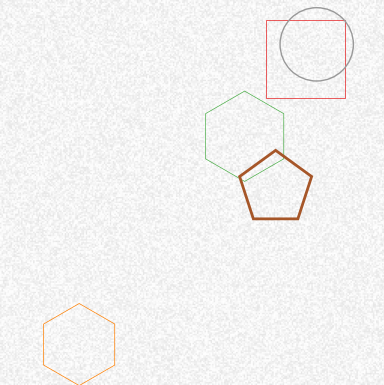[{"shape": "square", "thickness": 0.5, "radius": 0.51, "center": [0.794, 0.847]}, {"shape": "hexagon", "thickness": 0.5, "radius": 0.59, "center": [0.635, 0.646]}, {"shape": "hexagon", "thickness": 0.5, "radius": 0.53, "center": [0.206, 0.105]}, {"shape": "pentagon", "thickness": 2, "radius": 0.49, "center": [0.716, 0.511]}, {"shape": "circle", "thickness": 1, "radius": 0.48, "center": [0.823, 0.885]}]